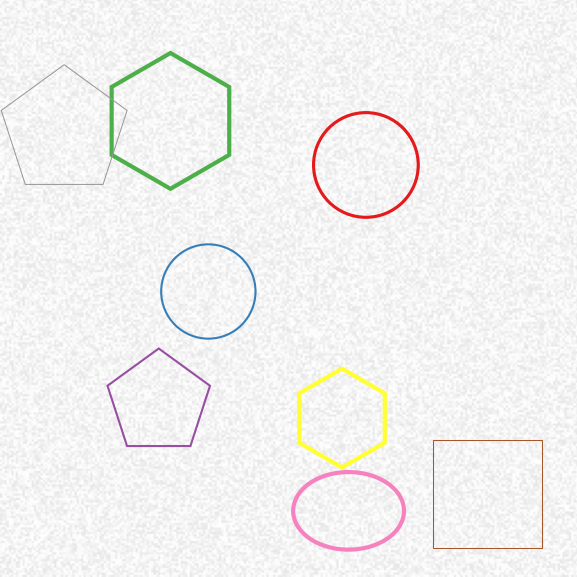[{"shape": "circle", "thickness": 1.5, "radius": 0.45, "center": [0.634, 0.713]}, {"shape": "circle", "thickness": 1, "radius": 0.41, "center": [0.361, 0.494]}, {"shape": "hexagon", "thickness": 2, "radius": 0.59, "center": [0.295, 0.79]}, {"shape": "pentagon", "thickness": 1, "radius": 0.47, "center": [0.275, 0.302]}, {"shape": "hexagon", "thickness": 2, "radius": 0.43, "center": [0.592, 0.275]}, {"shape": "square", "thickness": 0.5, "radius": 0.47, "center": [0.845, 0.144]}, {"shape": "oval", "thickness": 2, "radius": 0.48, "center": [0.604, 0.115]}, {"shape": "pentagon", "thickness": 0.5, "radius": 0.57, "center": [0.111, 0.772]}]